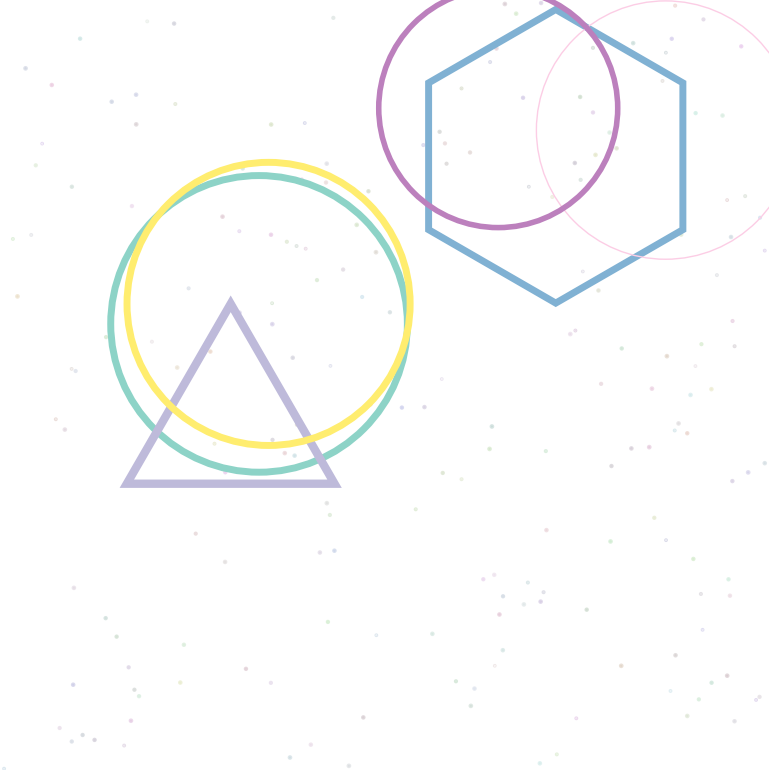[{"shape": "circle", "thickness": 2.5, "radius": 0.96, "center": [0.336, 0.579]}, {"shape": "triangle", "thickness": 3, "radius": 0.78, "center": [0.3, 0.45]}, {"shape": "hexagon", "thickness": 2.5, "radius": 0.95, "center": [0.722, 0.797]}, {"shape": "circle", "thickness": 0.5, "radius": 0.84, "center": [0.864, 0.831]}, {"shape": "circle", "thickness": 2, "radius": 0.78, "center": [0.647, 0.86]}, {"shape": "circle", "thickness": 2.5, "radius": 0.92, "center": [0.349, 0.605]}]